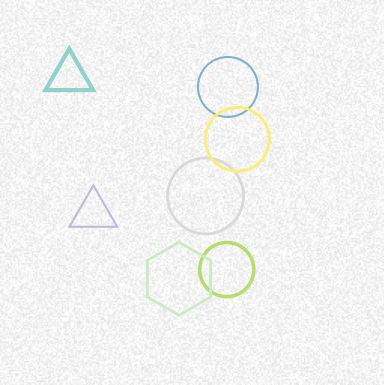[{"shape": "triangle", "thickness": 3, "radius": 0.36, "center": [0.18, 0.802]}, {"shape": "triangle", "thickness": 1.5, "radius": 0.36, "center": [0.242, 0.447]}, {"shape": "circle", "thickness": 1.5, "radius": 0.39, "center": [0.592, 0.774]}, {"shape": "circle", "thickness": 2.5, "radius": 0.35, "center": [0.589, 0.3]}, {"shape": "circle", "thickness": 2, "radius": 0.49, "center": [0.534, 0.491]}, {"shape": "hexagon", "thickness": 2, "radius": 0.47, "center": [0.465, 0.276]}, {"shape": "circle", "thickness": 2, "radius": 0.42, "center": [0.616, 0.638]}]